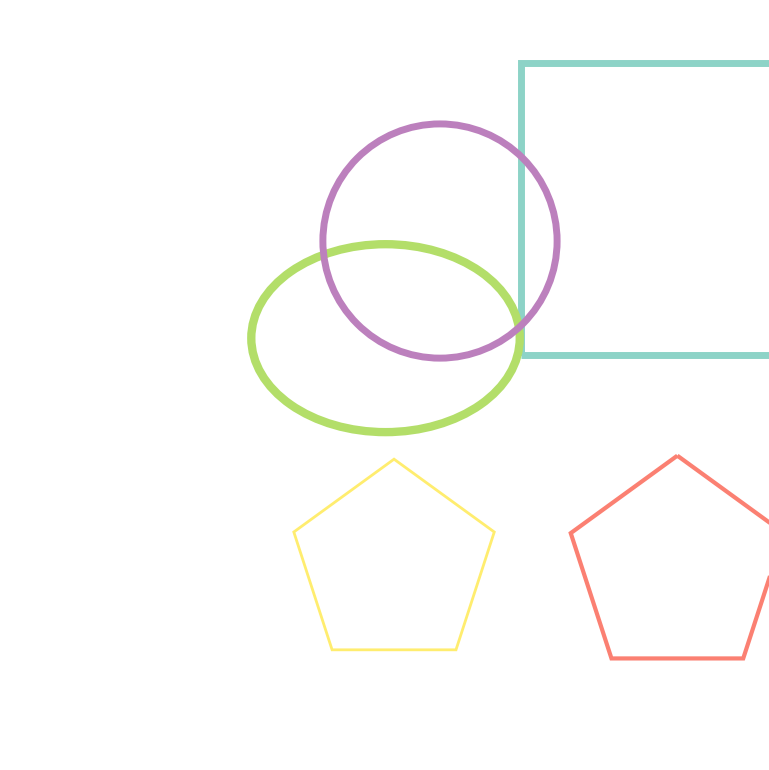[{"shape": "square", "thickness": 2.5, "radius": 0.95, "center": [0.866, 0.729]}, {"shape": "pentagon", "thickness": 1.5, "radius": 0.73, "center": [0.88, 0.263]}, {"shape": "oval", "thickness": 3, "radius": 0.87, "center": [0.501, 0.561]}, {"shape": "circle", "thickness": 2.5, "radius": 0.76, "center": [0.571, 0.687]}, {"shape": "pentagon", "thickness": 1, "radius": 0.68, "center": [0.512, 0.267]}]